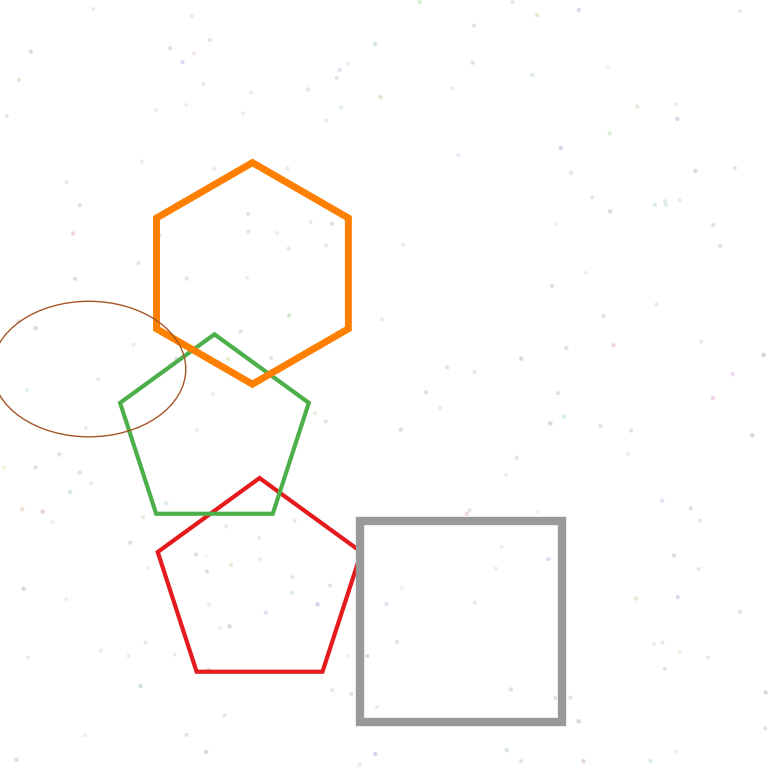[{"shape": "pentagon", "thickness": 1.5, "radius": 0.7, "center": [0.337, 0.24]}, {"shape": "pentagon", "thickness": 1.5, "radius": 0.64, "center": [0.279, 0.437]}, {"shape": "hexagon", "thickness": 2.5, "radius": 0.72, "center": [0.328, 0.645]}, {"shape": "oval", "thickness": 0.5, "radius": 0.63, "center": [0.116, 0.521]}, {"shape": "square", "thickness": 3, "radius": 0.65, "center": [0.599, 0.193]}]